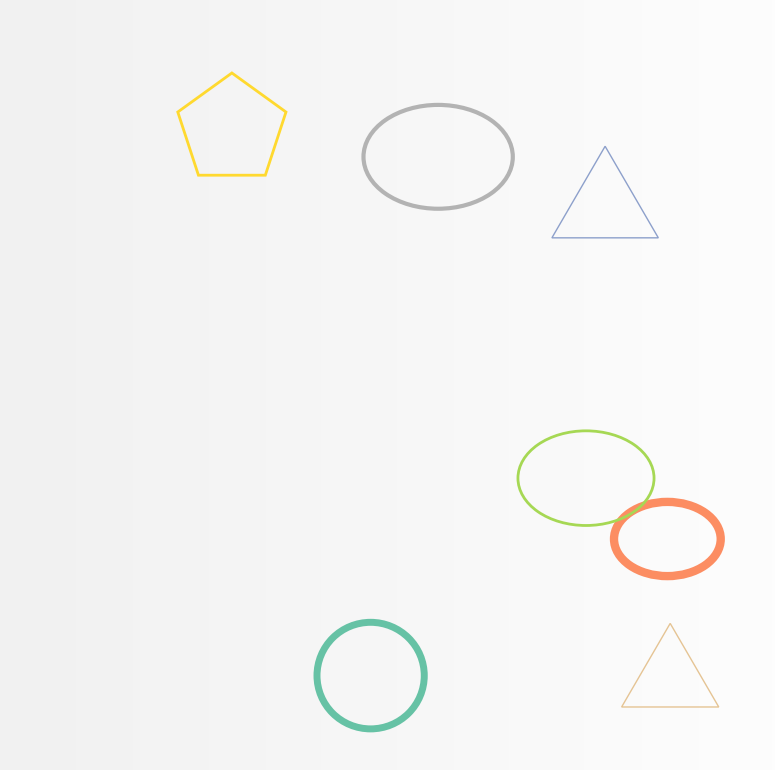[{"shape": "circle", "thickness": 2.5, "radius": 0.35, "center": [0.478, 0.123]}, {"shape": "oval", "thickness": 3, "radius": 0.34, "center": [0.861, 0.3]}, {"shape": "triangle", "thickness": 0.5, "radius": 0.4, "center": [0.781, 0.731]}, {"shape": "oval", "thickness": 1, "radius": 0.44, "center": [0.756, 0.379]}, {"shape": "pentagon", "thickness": 1, "radius": 0.37, "center": [0.299, 0.832]}, {"shape": "triangle", "thickness": 0.5, "radius": 0.36, "center": [0.865, 0.118]}, {"shape": "oval", "thickness": 1.5, "radius": 0.48, "center": [0.565, 0.796]}]